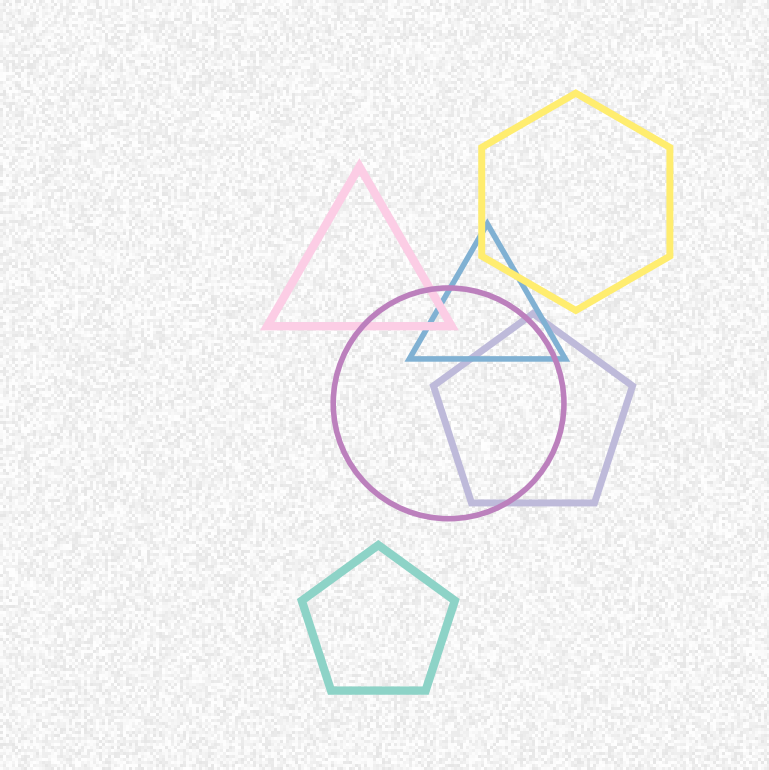[{"shape": "pentagon", "thickness": 3, "radius": 0.52, "center": [0.491, 0.188]}, {"shape": "pentagon", "thickness": 2.5, "radius": 0.68, "center": [0.692, 0.457]}, {"shape": "triangle", "thickness": 2, "radius": 0.58, "center": [0.633, 0.592]}, {"shape": "triangle", "thickness": 3, "radius": 0.69, "center": [0.467, 0.646]}, {"shape": "circle", "thickness": 2, "radius": 0.75, "center": [0.583, 0.476]}, {"shape": "hexagon", "thickness": 2.5, "radius": 0.71, "center": [0.748, 0.738]}]